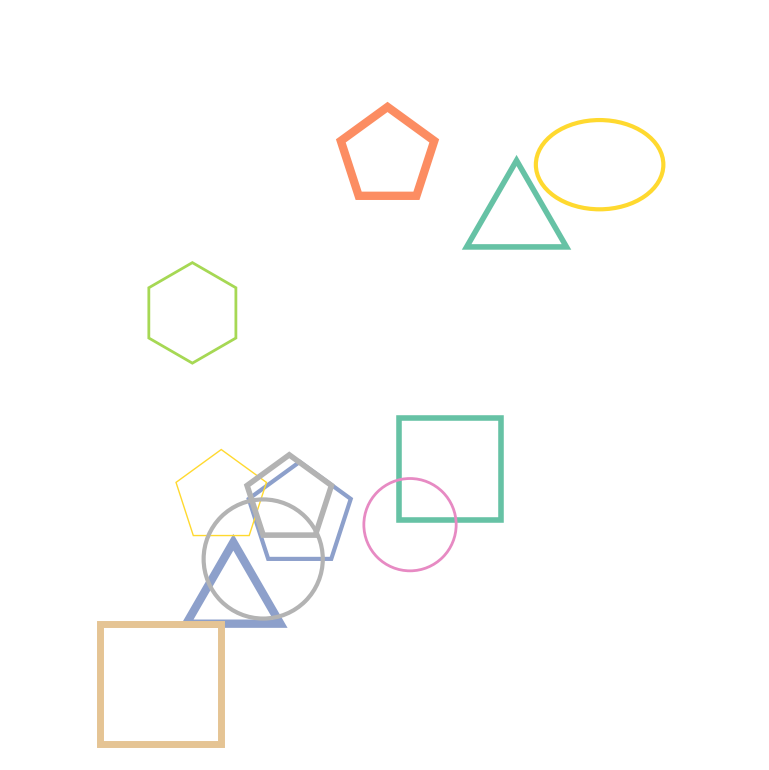[{"shape": "triangle", "thickness": 2, "radius": 0.37, "center": [0.671, 0.717]}, {"shape": "square", "thickness": 2, "radius": 0.33, "center": [0.585, 0.391]}, {"shape": "pentagon", "thickness": 3, "radius": 0.32, "center": [0.503, 0.797]}, {"shape": "pentagon", "thickness": 1.5, "radius": 0.35, "center": [0.389, 0.331]}, {"shape": "triangle", "thickness": 3, "radius": 0.35, "center": [0.303, 0.225]}, {"shape": "circle", "thickness": 1, "radius": 0.3, "center": [0.532, 0.319]}, {"shape": "hexagon", "thickness": 1, "radius": 0.33, "center": [0.25, 0.594]}, {"shape": "oval", "thickness": 1.5, "radius": 0.41, "center": [0.779, 0.786]}, {"shape": "pentagon", "thickness": 0.5, "radius": 0.31, "center": [0.287, 0.354]}, {"shape": "square", "thickness": 2.5, "radius": 0.39, "center": [0.208, 0.111]}, {"shape": "circle", "thickness": 1.5, "radius": 0.39, "center": [0.342, 0.274]}, {"shape": "pentagon", "thickness": 2, "radius": 0.29, "center": [0.376, 0.352]}]